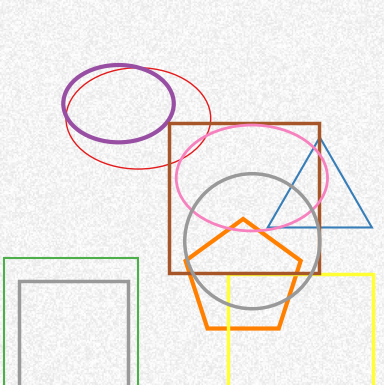[{"shape": "oval", "thickness": 1, "radius": 0.94, "center": [0.359, 0.693]}, {"shape": "triangle", "thickness": 1.5, "radius": 0.78, "center": [0.831, 0.487]}, {"shape": "square", "thickness": 1.5, "radius": 0.87, "center": [0.183, 0.157]}, {"shape": "oval", "thickness": 3, "radius": 0.72, "center": [0.308, 0.731]}, {"shape": "pentagon", "thickness": 3, "radius": 0.79, "center": [0.631, 0.274]}, {"shape": "square", "thickness": 2.5, "radius": 0.94, "center": [0.78, 0.1]}, {"shape": "square", "thickness": 2.5, "radius": 0.98, "center": [0.635, 0.485]}, {"shape": "oval", "thickness": 2, "radius": 0.98, "center": [0.654, 0.538]}, {"shape": "circle", "thickness": 2.5, "radius": 0.88, "center": [0.655, 0.373]}, {"shape": "square", "thickness": 2.5, "radius": 0.71, "center": [0.191, 0.128]}]